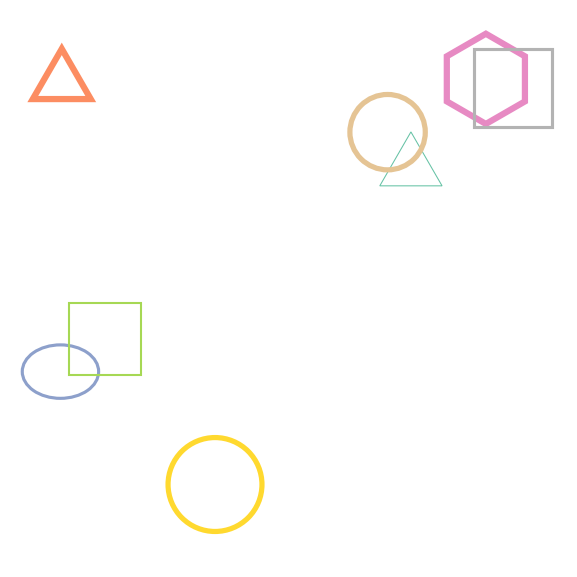[{"shape": "triangle", "thickness": 0.5, "radius": 0.31, "center": [0.712, 0.708]}, {"shape": "triangle", "thickness": 3, "radius": 0.29, "center": [0.107, 0.857]}, {"shape": "oval", "thickness": 1.5, "radius": 0.33, "center": [0.105, 0.356]}, {"shape": "hexagon", "thickness": 3, "radius": 0.39, "center": [0.841, 0.863]}, {"shape": "square", "thickness": 1, "radius": 0.31, "center": [0.182, 0.412]}, {"shape": "circle", "thickness": 2.5, "radius": 0.41, "center": [0.372, 0.16]}, {"shape": "circle", "thickness": 2.5, "radius": 0.33, "center": [0.671, 0.77]}, {"shape": "square", "thickness": 1.5, "radius": 0.34, "center": [0.888, 0.847]}]